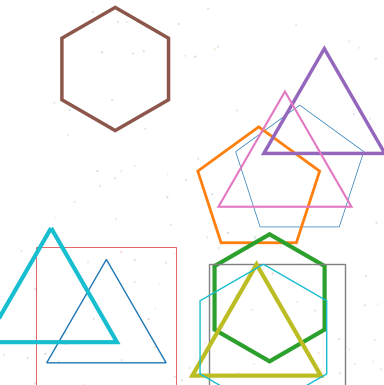[{"shape": "triangle", "thickness": 1, "radius": 0.89, "center": [0.276, 0.147]}, {"shape": "pentagon", "thickness": 0.5, "radius": 0.87, "center": [0.778, 0.552]}, {"shape": "pentagon", "thickness": 2, "radius": 0.83, "center": [0.672, 0.504]}, {"shape": "hexagon", "thickness": 3, "radius": 0.83, "center": [0.7, 0.226]}, {"shape": "square", "thickness": 0.5, "radius": 0.91, "center": [0.275, 0.175]}, {"shape": "triangle", "thickness": 2.5, "radius": 0.91, "center": [0.842, 0.692]}, {"shape": "hexagon", "thickness": 2.5, "radius": 0.8, "center": [0.299, 0.821]}, {"shape": "triangle", "thickness": 1.5, "radius": 1.0, "center": [0.74, 0.563]}, {"shape": "square", "thickness": 1, "radius": 0.88, "center": [0.72, 0.137]}, {"shape": "triangle", "thickness": 3, "radius": 0.96, "center": [0.666, 0.121]}, {"shape": "hexagon", "thickness": 1, "radius": 0.95, "center": [0.684, 0.124]}, {"shape": "triangle", "thickness": 3, "radius": 0.99, "center": [0.133, 0.21]}]